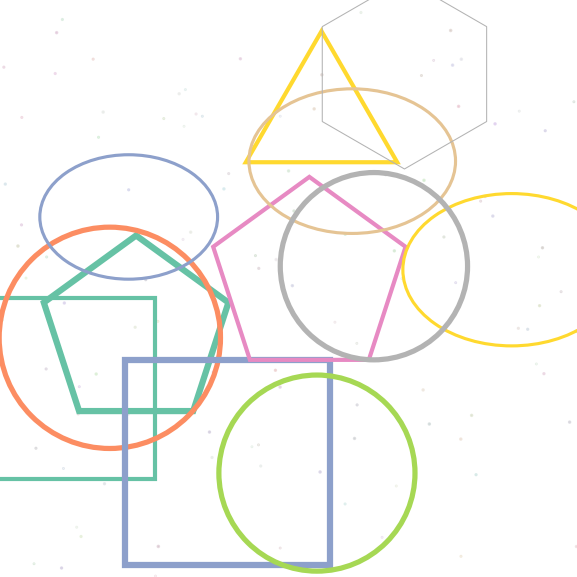[{"shape": "square", "thickness": 2, "radius": 0.79, "center": [0.11, 0.326]}, {"shape": "pentagon", "thickness": 3, "radius": 0.84, "center": [0.236, 0.423]}, {"shape": "circle", "thickness": 2.5, "radius": 0.96, "center": [0.19, 0.414]}, {"shape": "square", "thickness": 3, "radius": 0.89, "center": [0.394, 0.198]}, {"shape": "oval", "thickness": 1.5, "radius": 0.77, "center": [0.223, 0.623]}, {"shape": "pentagon", "thickness": 2, "radius": 0.88, "center": [0.536, 0.518]}, {"shape": "circle", "thickness": 2.5, "radius": 0.85, "center": [0.549, 0.18]}, {"shape": "triangle", "thickness": 2, "radius": 0.76, "center": [0.557, 0.794]}, {"shape": "oval", "thickness": 1.5, "radius": 0.94, "center": [0.886, 0.532]}, {"shape": "oval", "thickness": 1.5, "radius": 0.89, "center": [0.61, 0.72]}, {"shape": "circle", "thickness": 2.5, "radius": 0.81, "center": [0.647, 0.538]}, {"shape": "hexagon", "thickness": 0.5, "radius": 0.82, "center": [0.7, 0.871]}]